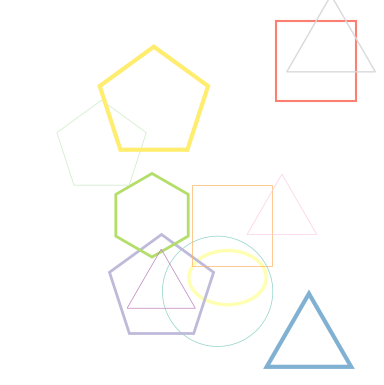[{"shape": "circle", "thickness": 0.5, "radius": 0.72, "center": [0.565, 0.243]}, {"shape": "oval", "thickness": 2.5, "radius": 0.5, "center": [0.591, 0.279]}, {"shape": "pentagon", "thickness": 2, "radius": 0.71, "center": [0.42, 0.249]}, {"shape": "square", "thickness": 1.5, "radius": 0.52, "center": [0.822, 0.842]}, {"shape": "triangle", "thickness": 3, "radius": 0.63, "center": [0.802, 0.111]}, {"shape": "square", "thickness": 0.5, "radius": 0.52, "center": [0.602, 0.414]}, {"shape": "hexagon", "thickness": 2, "radius": 0.54, "center": [0.395, 0.441]}, {"shape": "triangle", "thickness": 0.5, "radius": 0.52, "center": [0.732, 0.443]}, {"shape": "triangle", "thickness": 1, "radius": 0.66, "center": [0.86, 0.88]}, {"shape": "triangle", "thickness": 0.5, "radius": 0.51, "center": [0.419, 0.251]}, {"shape": "pentagon", "thickness": 0.5, "radius": 0.61, "center": [0.264, 0.618]}, {"shape": "pentagon", "thickness": 3, "radius": 0.74, "center": [0.4, 0.731]}]